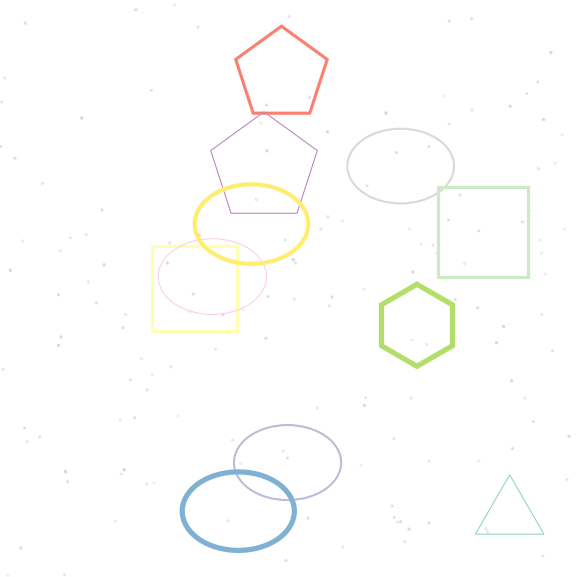[{"shape": "triangle", "thickness": 0.5, "radius": 0.34, "center": [0.883, 0.108]}, {"shape": "square", "thickness": 1.5, "radius": 0.37, "center": [0.336, 0.499]}, {"shape": "oval", "thickness": 1, "radius": 0.46, "center": [0.498, 0.198]}, {"shape": "pentagon", "thickness": 1.5, "radius": 0.42, "center": [0.487, 0.871]}, {"shape": "oval", "thickness": 2.5, "radius": 0.49, "center": [0.413, 0.114]}, {"shape": "hexagon", "thickness": 2.5, "radius": 0.35, "center": [0.722, 0.436]}, {"shape": "oval", "thickness": 0.5, "radius": 0.47, "center": [0.368, 0.52]}, {"shape": "oval", "thickness": 1, "radius": 0.46, "center": [0.694, 0.712]}, {"shape": "pentagon", "thickness": 0.5, "radius": 0.49, "center": [0.457, 0.708]}, {"shape": "square", "thickness": 1.5, "radius": 0.39, "center": [0.836, 0.597]}, {"shape": "oval", "thickness": 2, "radius": 0.49, "center": [0.435, 0.611]}]